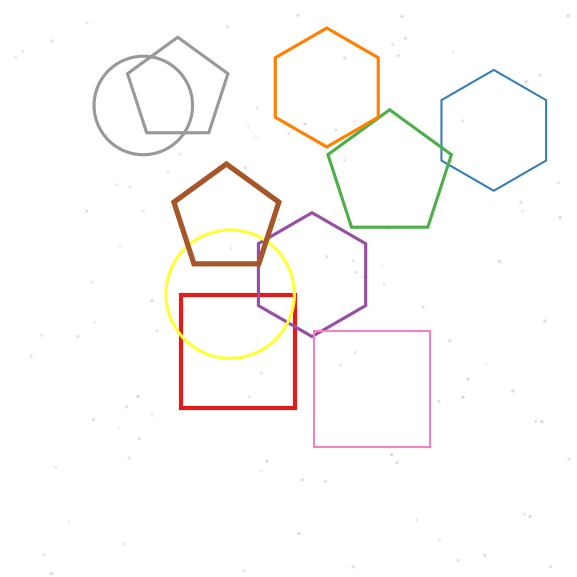[{"shape": "square", "thickness": 2, "radius": 0.49, "center": [0.412, 0.39]}, {"shape": "hexagon", "thickness": 1, "radius": 0.52, "center": [0.855, 0.773]}, {"shape": "pentagon", "thickness": 1.5, "radius": 0.56, "center": [0.675, 0.697]}, {"shape": "hexagon", "thickness": 1.5, "radius": 0.54, "center": [0.54, 0.524]}, {"shape": "hexagon", "thickness": 1.5, "radius": 0.51, "center": [0.566, 0.848]}, {"shape": "circle", "thickness": 1.5, "radius": 0.56, "center": [0.399, 0.49]}, {"shape": "pentagon", "thickness": 2.5, "radius": 0.48, "center": [0.392, 0.62]}, {"shape": "square", "thickness": 1, "radius": 0.51, "center": [0.644, 0.326]}, {"shape": "pentagon", "thickness": 1.5, "radius": 0.46, "center": [0.308, 0.843]}, {"shape": "circle", "thickness": 1.5, "radius": 0.43, "center": [0.248, 0.817]}]